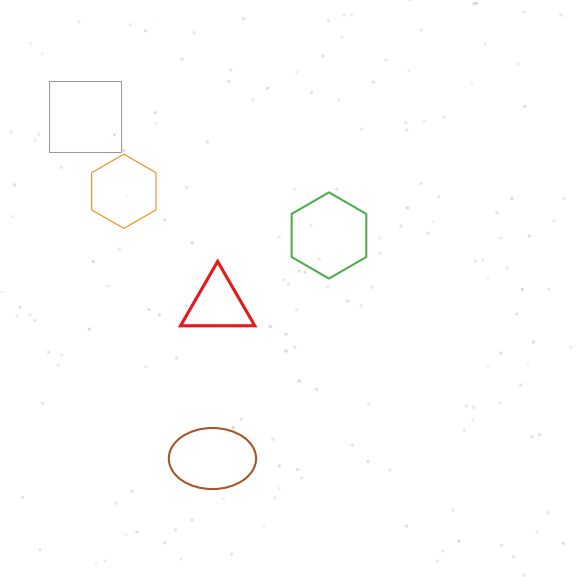[{"shape": "triangle", "thickness": 1.5, "radius": 0.37, "center": [0.377, 0.472]}, {"shape": "hexagon", "thickness": 1, "radius": 0.37, "center": [0.57, 0.591]}, {"shape": "hexagon", "thickness": 0.5, "radius": 0.32, "center": [0.214, 0.668]}, {"shape": "oval", "thickness": 1, "radius": 0.38, "center": [0.368, 0.205]}, {"shape": "square", "thickness": 0.5, "radius": 0.31, "center": [0.147, 0.797]}]